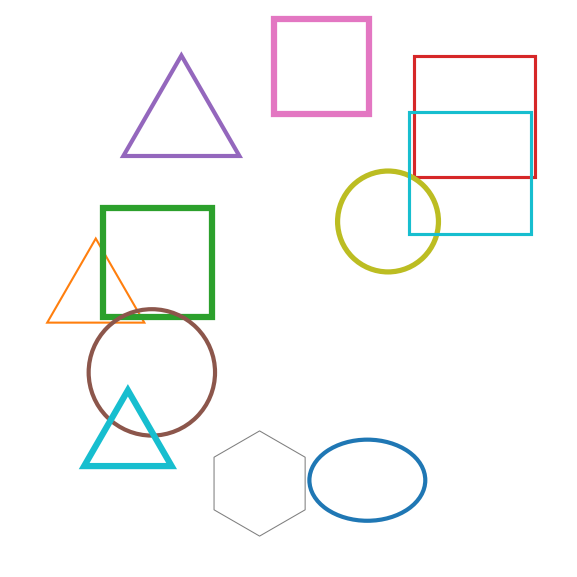[{"shape": "oval", "thickness": 2, "radius": 0.5, "center": [0.636, 0.168]}, {"shape": "triangle", "thickness": 1, "radius": 0.49, "center": [0.166, 0.489]}, {"shape": "square", "thickness": 3, "radius": 0.47, "center": [0.272, 0.544]}, {"shape": "square", "thickness": 1.5, "radius": 0.53, "center": [0.822, 0.798]}, {"shape": "triangle", "thickness": 2, "radius": 0.58, "center": [0.314, 0.787]}, {"shape": "circle", "thickness": 2, "radius": 0.55, "center": [0.263, 0.354]}, {"shape": "square", "thickness": 3, "radius": 0.41, "center": [0.557, 0.884]}, {"shape": "hexagon", "thickness": 0.5, "radius": 0.46, "center": [0.45, 0.162]}, {"shape": "circle", "thickness": 2.5, "radius": 0.44, "center": [0.672, 0.616]}, {"shape": "square", "thickness": 1.5, "radius": 0.53, "center": [0.813, 0.7]}, {"shape": "triangle", "thickness": 3, "radius": 0.44, "center": [0.221, 0.236]}]